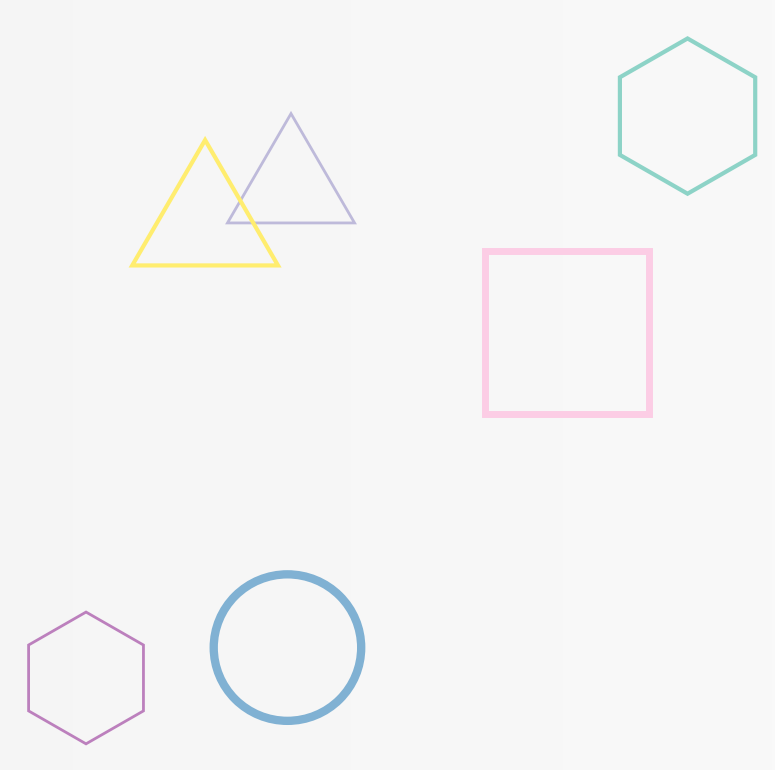[{"shape": "hexagon", "thickness": 1.5, "radius": 0.5, "center": [0.887, 0.849]}, {"shape": "triangle", "thickness": 1, "radius": 0.47, "center": [0.375, 0.758]}, {"shape": "circle", "thickness": 3, "radius": 0.48, "center": [0.371, 0.159]}, {"shape": "square", "thickness": 2.5, "radius": 0.53, "center": [0.732, 0.568]}, {"shape": "hexagon", "thickness": 1, "radius": 0.43, "center": [0.111, 0.12]}, {"shape": "triangle", "thickness": 1.5, "radius": 0.54, "center": [0.265, 0.71]}]